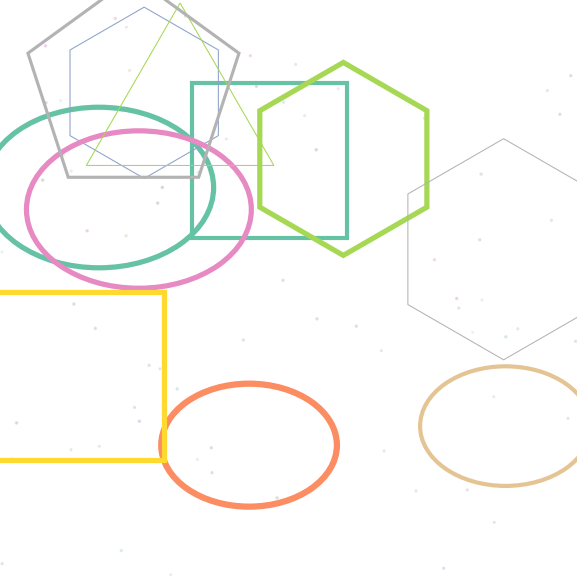[{"shape": "oval", "thickness": 2.5, "radius": 0.99, "center": [0.171, 0.674]}, {"shape": "square", "thickness": 2, "radius": 0.67, "center": [0.467, 0.721]}, {"shape": "oval", "thickness": 3, "radius": 0.76, "center": [0.431, 0.228]}, {"shape": "hexagon", "thickness": 0.5, "radius": 0.74, "center": [0.25, 0.838]}, {"shape": "oval", "thickness": 2.5, "radius": 0.97, "center": [0.241, 0.636]}, {"shape": "triangle", "thickness": 0.5, "radius": 0.94, "center": [0.312, 0.806]}, {"shape": "hexagon", "thickness": 2.5, "radius": 0.84, "center": [0.595, 0.724]}, {"shape": "square", "thickness": 2.5, "radius": 0.72, "center": [0.14, 0.348]}, {"shape": "oval", "thickness": 2, "radius": 0.74, "center": [0.875, 0.261]}, {"shape": "pentagon", "thickness": 1.5, "radius": 0.96, "center": [0.231, 0.848]}, {"shape": "hexagon", "thickness": 0.5, "radius": 0.96, "center": [0.872, 0.568]}]